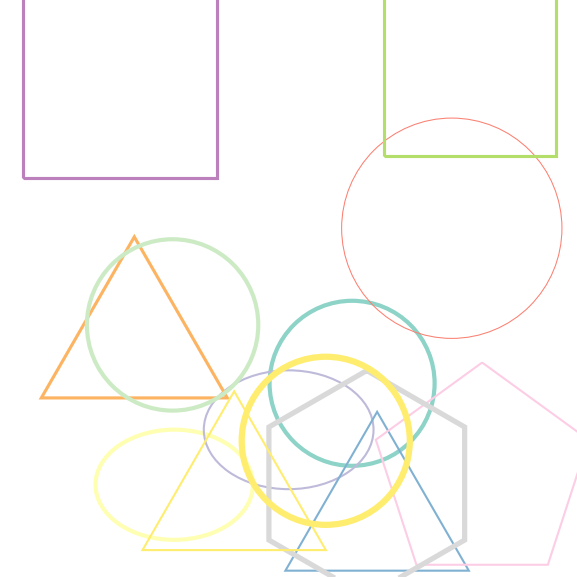[{"shape": "circle", "thickness": 2, "radius": 0.71, "center": [0.61, 0.335]}, {"shape": "oval", "thickness": 2, "radius": 0.68, "center": [0.302, 0.16]}, {"shape": "oval", "thickness": 1, "radius": 0.73, "center": [0.5, 0.255]}, {"shape": "circle", "thickness": 0.5, "radius": 0.95, "center": [0.782, 0.604]}, {"shape": "triangle", "thickness": 1, "radius": 0.92, "center": [0.653, 0.103]}, {"shape": "triangle", "thickness": 1.5, "radius": 0.93, "center": [0.233, 0.403]}, {"shape": "square", "thickness": 1.5, "radius": 0.74, "center": [0.813, 0.877]}, {"shape": "pentagon", "thickness": 1, "radius": 0.97, "center": [0.835, 0.178]}, {"shape": "hexagon", "thickness": 2.5, "radius": 0.98, "center": [0.635, 0.162]}, {"shape": "square", "thickness": 1.5, "radius": 0.84, "center": [0.208, 0.86]}, {"shape": "circle", "thickness": 2, "radius": 0.74, "center": [0.299, 0.436]}, {"shape": "triangle", "thickness": 1, "radius": 0.92, "center": [0.406, 0.138]}, {"shape": "circle", "thickness": 3, "radius": 0.73, "center": [0.564, 0.236]}]